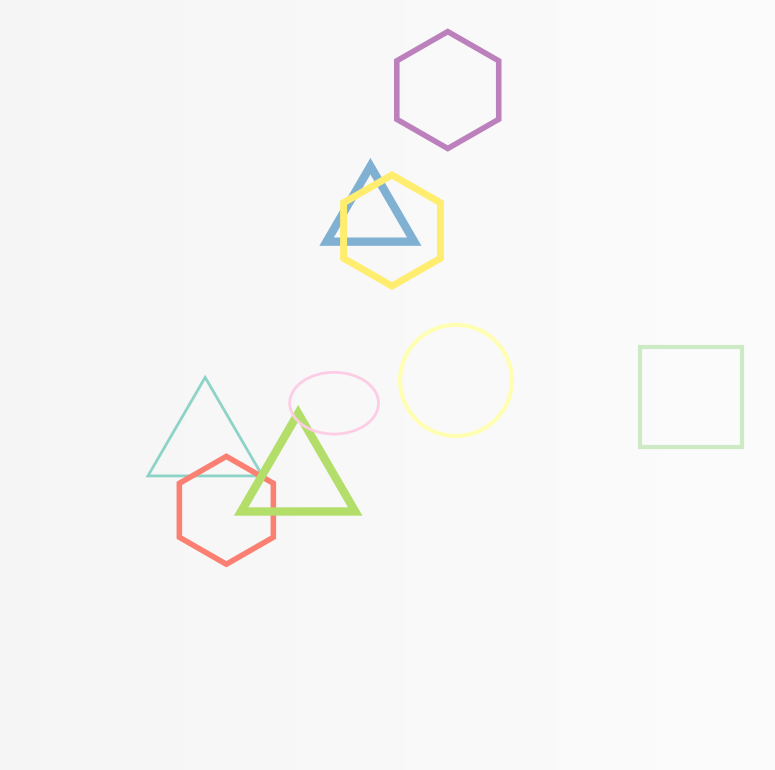[{"shape": "triangle", "thickness": 1, "radius": 0.43, "center": [0.265, 0.425]}, {"shape": "circle", "thickness": 1.5, "radius": 0.36, "center": [0.588, 0.506]}, {"shape": "hexagon", "thickness": 2, "radius": 0.35, "center": [0.292, 0.337]}, {"shape": "triangle", "thickness": 3, "radius": 0.33, "center": [0.478, 0.719]}, {"shape": "triangle", "thickness": 3, "radius": 0.43, "center": [0.385, 0.378]}, {"shape": "oval", "thickness": 1, "radius": 0.29, "center": [0.431, 0.476]}, {"shape": "hexagon", "thickness": 2, "radius": 0.38, "center": [0.578, 0.883]}, {"shape": "square", "thickness": 1.5, "radius": 0.33, "center": [0.892, 0.484]}, {"shape": "hexagon", "thickness": 2.5, "radius": 0.36, "center": [0.506, 0.701]}]